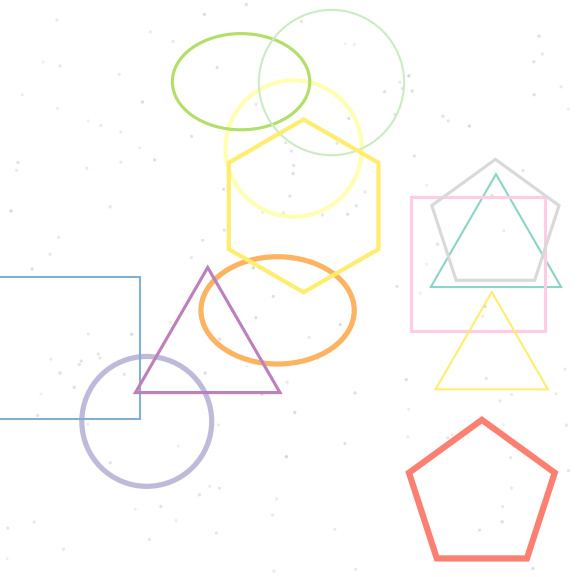[{"shape": "triangle", "thickness": 1, "radius": 0.65, "center": [0.859, 0.567]}, {"shape": "circle", "thickness": 2, "radius": 0.59, "center": [0.509, 0.742]}, {"shape": "circle", "thickness": 2.5, "radius": 0.56, "center": [0.254, 0.269]}, {"shape": "pentagon", "thickness": 3, "radius": 0.66, "center": [0.834, 0.139]}, {"shape": "square", "thickness": 1, "radius": 0.62, "center": [0.12, 0.397]}, {"shape": "oval", "thickness": 2.5, "radius": 0.66, "center": [0.481, 0.462]}, {"shape": "oval", "thickness": 1.5, "radius": 0.59, "center": [0.417, 0.858]}, {"shape": "square", "thickness": 1.5, "radius": 0.58, "center": [0.828, 0.542]}, {"shape": "pentagon", "thickness": 1.5, "radius": 0.58, "center": [0.858, 0.607]}, {"shape": "triangle", "thickness": 1.5, "radius": 0.72, "center": [0.36, 0.392]}, {"shape": "circle", "thickness": 1, "radius": 0.63, "center": [0.574, 0.856]}, {"shape": "triangle", "thickness": 1, "radius": 0.56, "center": [0.852, 0.381]}, {"shape": "hexagon", "thickness": 2, "radius": 0.75, "center": [0.526, 0.643]}]